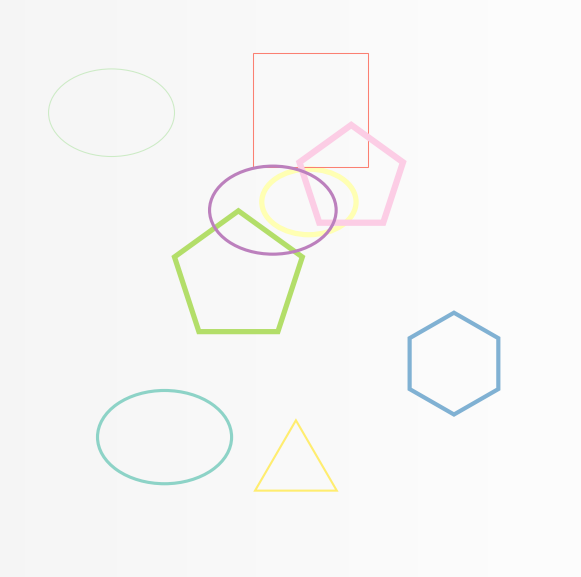[{"shape": "oval", "thickness": 1.5, "radius": 0.58, "center": [0.283, 0.242]}, {"shape": "oval", "thickness": 2.5, "radius": 0.41, "center": [0.531, 0.649]}, {"shape": "square", "thickness": 0.5, "radius": 0.49, "center": [0.534, 0.808]}, {"shape": "hexagon", "thickness": 2, "radius": 0.44, "center": [0.781, 0.369]}, {"shape": "pentagon", "thickness": 2.5, "radius": 0.58, "center": [0.41, 0.518]}, {"shape": "pentagon", "thickness": 3, "radius": 0.47, "center": [0.604, 0.689]}, {"shape": "oval", "thickness": 1.5, "radius": 0.54, "center": [0.469, 0.635]}, {"shape": "oval", "thickness": 0.5, "radius": 0.54, "center": [0.192, 0.804]}, {"shape": "triangle", "thickness": 1, "radius": 0.41, "center": [0.509, 0.19]}]